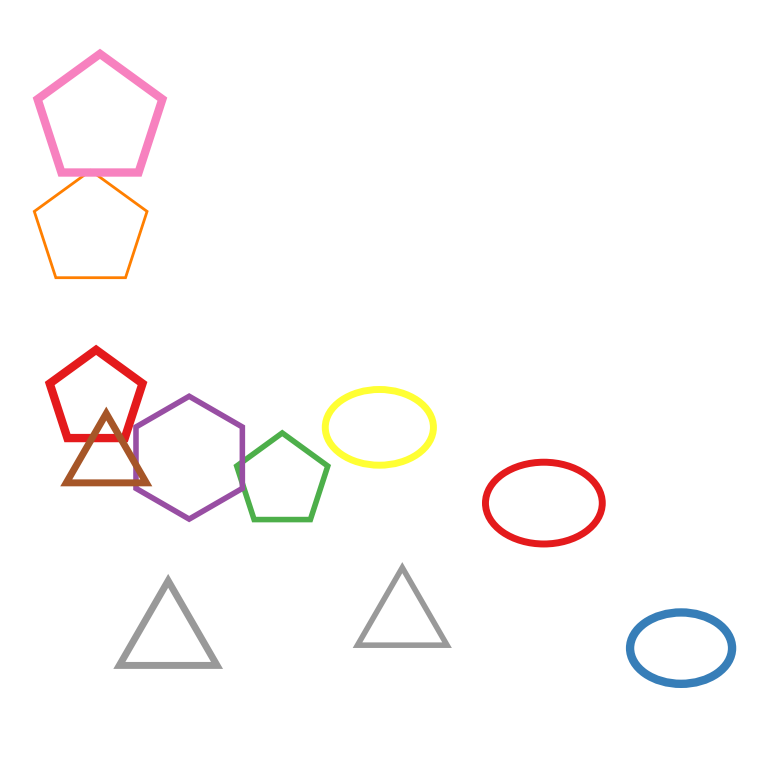[{"shape": "oval", "thickness": 2.5, "radius": 0.38, "center": [0.706, 0.347]}, {"shape": "pentagon", "thickness": 3, "radius": 0.32, "center": [0.125, 0.482]}, {"shape": "oval", "thickness": 3, "radius": 0.33, "center": [0.885, 0.158]}, {"shape": "pentagon", "thickness": 2, "radius": 0.31, "center": [0.367, 0.376]}, {"shape": "hexagon", "thickness": 2, "radius": 0.4, "center": [0.246, 0.406]}, {"shape": "pentagon", "thickness": 1, "radius": 0.38, "center": [0.118, 0.702]}, {"shape": "oval", "thickness": 2.5, "radius": 0.35, "center": [0.493, 0.445]}, {"shape": "triangle", "thickness": 2.5, "radius": 0.3, "center": [0.138, 0.403]}, {"shape": "pentagon", "thickness": 3, "radius": 0.43, "center": [0.13, 0.845]}, {"shape": "triangle", "thickness": 2.5, "radius": 0.37, "center": [0.218, 0.172]}, {"shape": "triangle", "thickness": 2, "radius": 0.34, "center": [0.522, 0.196]}]